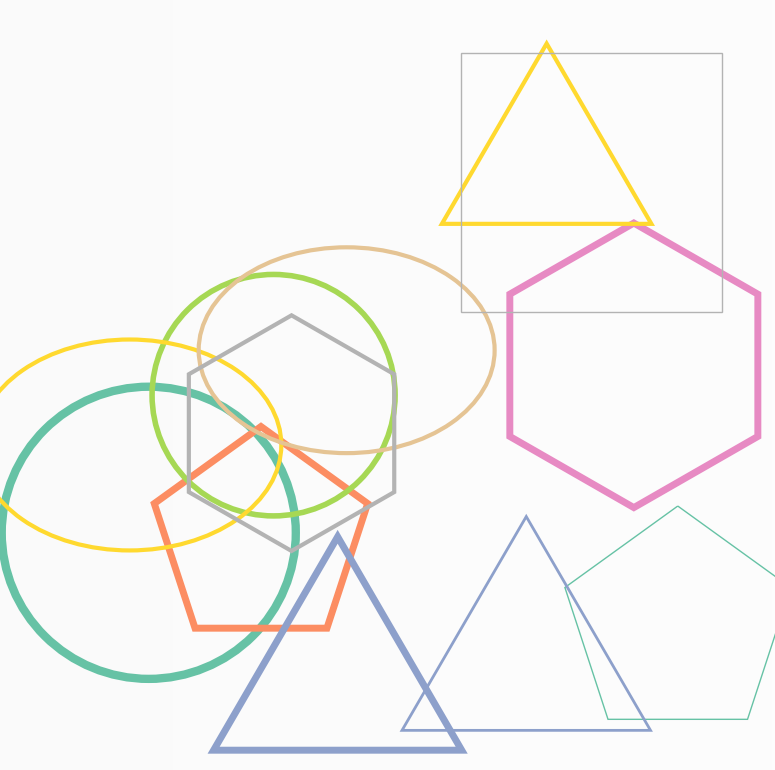[{"shape": "circle", "thickness": 3, "radius": 0.95, "center": [0.192, 0.308]}, {"shape": "pentagon", "thickness": 0.5, "radius": 0.77, "center": [0.875, 0.19]}, {"shape": "pentagon", "thickness": 2.5, "radius": 0.72, "center": [0.337, 0.301]}, {"shape": "triangle", "thickness": 2.5, "radius": 0.92, "center": [0.436, 0.118]}, {"shape": "triangle", "thickness": 1, "radius": 0.93, "center": [0.679, 0.144]}, {"shape": "hexagon", "thickness": 2.5, "radius": 0.92, "center": [0.818, 0.526]}, {"shape": "circle", "thickness": 2, "radius": 0.78, "center": [0.353, 0.487]}, {"shape": "triangle", "thickness": 1.5, "radius": 0.78, "center": [0.705, 0.787]}, {"shape": "oval", "thickness": 1.5, "radius": 0.98, "center": [0.167, 0.422]}, {"shape": "oval", "thickness": 1.5, "radius": 0.95, "center": [0.447, 0.545]}, {"shape": "square", "thickness": 0.5, "radius": 0.84, "center": [0.763, 0.763]}, {"shape": "hexagon", "thickness": 1.5, "radius": 0.77, "center": [0.376, 0.437]}]